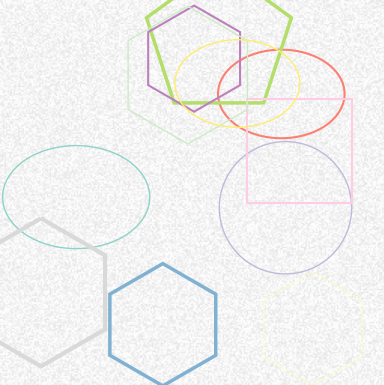[{"shape": "oval", "thickness": 1, "radius": 0.96, "center": [0.198, 0.488]}, {"shape": "hexagon", "thickness": 0.5, "radius": 0.74, "center": [0.812, 0.146]}, {"shape": "circle", "thickness": 1, "radius": 0.86, "center": [0.742, 0.46]}, {"shape": "oval", "thickness": 1.5, "radius": 0.82, "center": [0.731, 0.756]}, {"shape": "hexagon", "thickness": 2.5, "radius": 0.79, "center": [0.423, 0.157]}, {"shape": "pentagon", "thickness": 2.5, "radius": 0.99, "center": [0.569, 0.893]}, {"shape": "square", "thickness": 1.5, "radius": 0.68, "center": [0.778, 0.607]}, {"shape": "hexagon", "thickness": 3, "radius": 0.96, "center": [0.107, 0.241]}, {"shape": "hexagon", "thickness": 1.5, "radius": 0.69, "center": [0.504, 0.848]}, {"shape": "hexagon", "thickness": 1, "radius": 0.89, "center": [0.488, 0.805]}, {"shape": "oval", "thickness": 1, "radius": 0.81, "center": [0.616, 0.783]}]